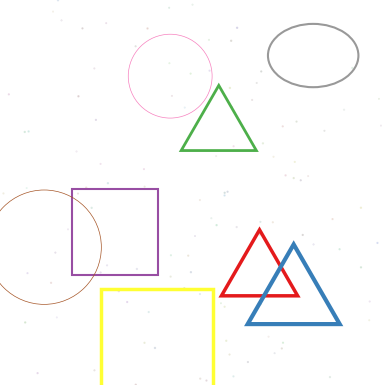[{"shape": "triangle", "thickness": 2.5, "radius": 0.57, "center": [0.674, 0.289]}, {"shape": "triangle", "thickness": 3, "radius": 0.69, "center": [0.763, 0.227]}, {"shape": "triangle", "thickness": 2, "radius": 0.56, "center": [0.568, 0.665]}, {"shape": "square", "thickness": 1.5, "radius": 0.56, "center": [0.299, 0.398]}, {"shape": "square", "thickness": 2.5, "radius": 0.73, "center": [0.408, 0.104]}, {"shape": "circle", "thickness": 0.5, "radius": 0.74, "center": [0.115, 0.358]}, {"shape": "circle", "thickness": 0.5, "radius": 0.54, "center": [0.442, 0.802]}, {"shape": "oval", "thickness": 1.5, "radius": 0.59, "center": [0.813, 0.856]}]